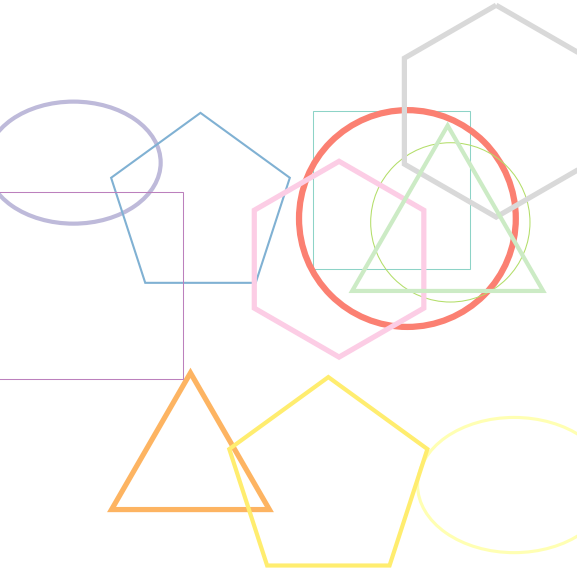[{"shape": "square", "thickness": 0.5, "radius": 0.68, "center": [0.678, 0.671]}, {"shape": "oval", "thickness": 1.5, "radius": 0.84, "center": [0.89, 0.159]}, {"shape": "oval", "thickness": 2, "radius": 0.75, "center": [0.127, 0.718]}, {"shape": "circle", "thickness": 3, "radius": 0.94, "center": [0.705, 0.621]}, {"shape": "pentagon", "thickness": 1, "radius": 0.81, "center": [0.347, 0.641]}, {"shape": "triangle", "thickness": 2.5, "radius": 0.79, "center": [0.33, 0.196]}, {"shape": "circle", "thickness": 0.5, "radius": 0.69, "center": [0.78, 0.614]}, {"shape": "hexagon", "thickness": 2.5, "radius": 0.85, "center": [0.587, 0.55]}, {"shape": "hexagon", "thickness": 2.5, "radius": 0.92, "center": [0.859, 0.807]}, {"shape": "square", "thickness": 0.5, "radius": 0.81, "center": [0.154, 0.505]}, {"shape": "triangle", "thickness": 2, "radius": 0.95, "center": [0.775, 0.591]}, {"shape": "pentagon", "thickness": 2, "radius": 0.9, "center": [0.569, 0.166]}]